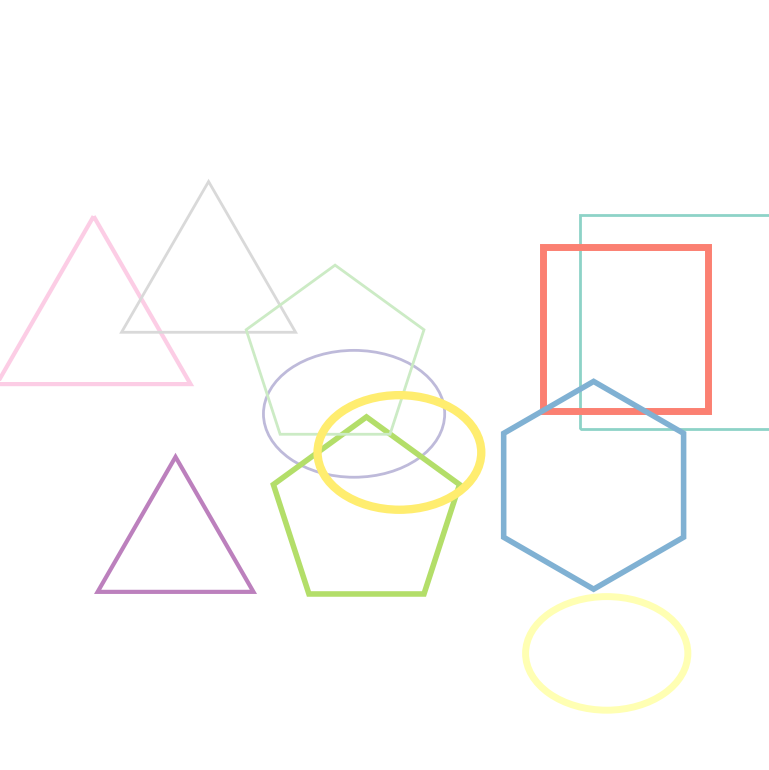[{"shape": "square", "thickness": 1, "radius": 0.7, "center": [0.893, 0.582]}, {"shape": "oval", "thickness": 2.5, "radius": 0.53, "center": [0.788, 0.151]}, {"shape": "oval", "thickness": 1, "radius": 0.59, "center": [0.46, 0.463]}, {"shape": "square", "thickness": 2.5, "radius": 0.53, "center": [0.812, 0.573]}, {"shape": "hexagon", "thickness": 2, "radius": 0.67, "center": [0.771, 0.37]}, {"shape": "pentagon", "thickness": 2, "radius": 0.64, "center": [0.476, 0.331]}, {"shape": "triangle", "thickness": 1.5, "radius": 0.73, "center": [0.122, 0.574]}, {"shape": "triangle", "thickness": 1, "radius": 0.65, "center": [0.271, 0.634]}, {"shape": "triangle", "thickness": 1.5, "radius": 0.58, "center": [0.228, 0.29]}, {"shape": "pentagon", "thickness": 1, "radius": 0.61, "center": [0.435, 0.534]}, {"shape": "oval", "thickness": 3, "radius": 0.53, "center": [0.519, 0.412]}]